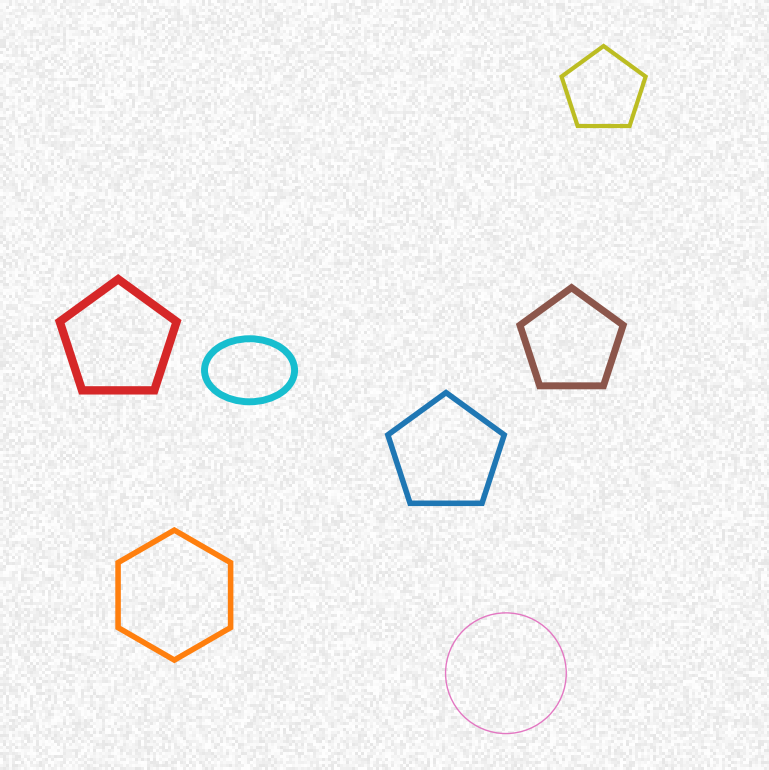[{"shape": "pentagon", "thickness": 2, "radius": 0.4, "center": [0.579, 0.411]}, {"shape": "hexagon", "thickness": 2, "radius": 0.42, "center": [0.226, 0.227]}, {"shape": "pentagon", "thickness": 3, "radius": 0.4, "center": [0.153, 0.558]}, {"shape": "pentagon", "thickness": 2.5, "radius": 0.35, "center": [0.742, 0.556]}, {"shape": "circle", "thickness": 0.5, "radius": 0.39, "center": [0.657, 0.126]}, {"shape": "pentagon", "thickness": 1.5, "radius": 0.29, "center": [0.784, 0.883]}, {"shape": "oval", "thickness": 2.5, "radius": 0.29, "center": [0.324, 0.519]}]